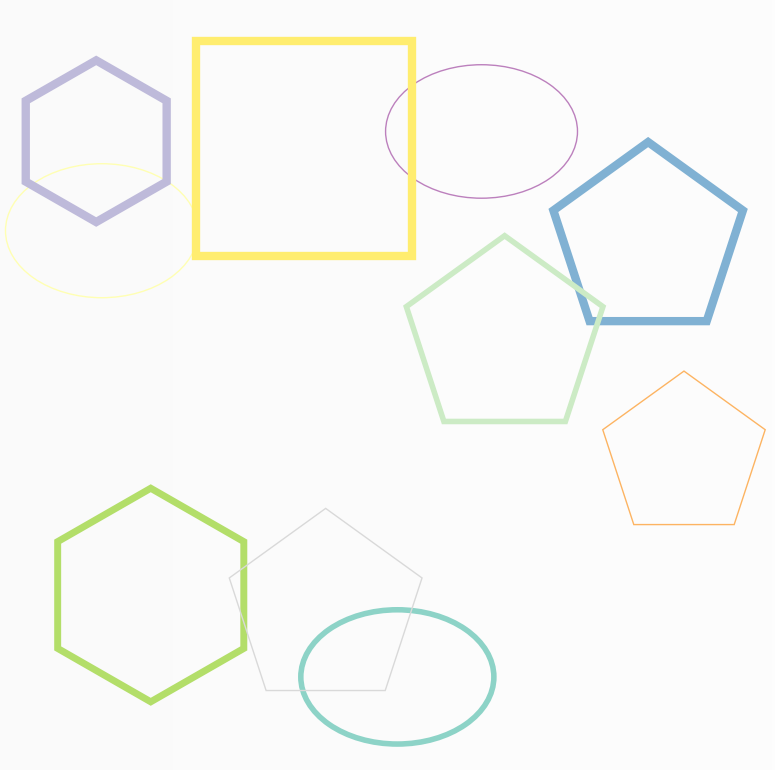[{"shape": "oval", "thickness": 2, "radius": 0.62, "center": [0.513, 0.121]}, {"shape": "oval", "thickness": 0.5, "radius": 0.62, "center": [0.131, 0.7]}, {"shape": "hexagon", "thickness": 3, "radius": 0.52, "center": [0.124, 0.817]}, {"shape": "pentagon", "thickness": 3, "radius": 0.64, "center": [0.836, 0.687]}, {"shape": "pentagon", "thickness": 0.5, "radius": 0.55, "center": [0.883, 0.408]}, {"shape": "hexagon", "thickness": 2.5, "radius": 0.69, "center": [0.195, 0.227]}, {"shape": "pentagon", "thickness": 0.5, "radius": 0.65, "center": [0.42, 0.209]}, {"shape": "oval", "thickness": 0.5, "radius": 0.62, "center": [0.621, 0.829]}, {"shape": "pentagon", "thickness": 2, "radius": 0.67, "center": [0.651, 0.561]}, {"shape": "square", "thickness": 3, "radius": 0.7, "center": [0.392, 0.807]}]